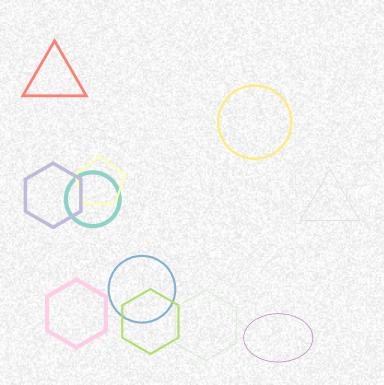[{"shape": "circle", "thickness": 3, "radius": 0.35, "center": [0.241, 0.483]}, {"shape": "pentagon", "thickness": 1.5, "radius": 0.34, "center": [0.259, 0.526]}, {"shape": "hexagon", "thickness": 2.5, "radius": 0.42, "center": [0.138, 0.493]}, {"shape": "triangle", "thickness": 2, "radius": 0.48, "center": [0.142, 0.799]}, {"shape": "circle", "thickness": 1.5, "radius": 0.43, "center": [0.369, 0.249]}, {"shape": "hexagon", "thickness": 1.5, "radius": 0.42, "center": [0.391, 0.165]}, {"shape": "hexagon", "thickness": 3, "radius": 0.44, "center": [0.199, 0.186]}, {"shape": "triangle", "thickness": 0.5, "radius": 0.45, "center": [0.857, 0.472]}, {"shape": "oval", "thickness": 0.5, "radius": 0.45, "center": [0.723, 0.122]}, {"shape": "hexagon", "thickness": 0.5, "radius": 0.46, "center": [0.534, 0.155]}, {"shape": "circle", "thickness": 1.5, "radius": 0.48, "center": [0.662, 0.683]}]